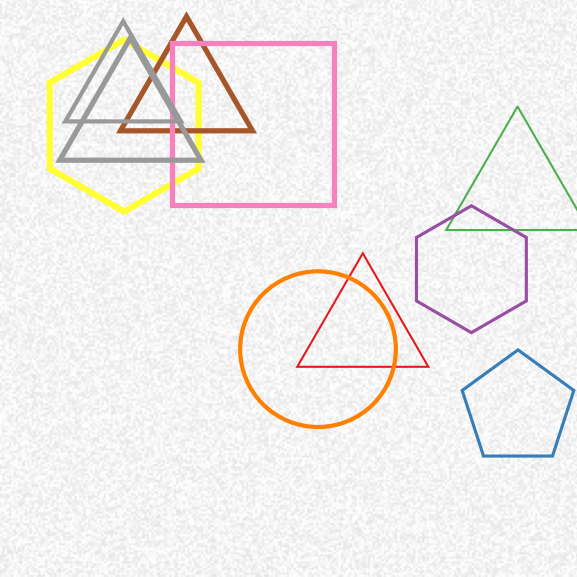[{"shape": "triangle", "thickness": 1, "radius": 0.66, "center": [0.628, 0.43]}, {"shape": "pentagon", "thickness": 1.5, "radius": 0.51, "center": [0.897, 0.292]}, {"shape": "triangle", "thickness": 1, "radius": 0.71, "center": [0.896, 0.672]}, {"shape": "hexagon", "thickness": 1.5, "radius": 0.55, "center": [0.816, 0.533]}, {"shape": "circle", "thickness": 2, "radius": 0.67, "center": [0.551, 0.395]}, {"shape": "hexagon", "thickness": 3, "radius": 0.74, "center": [0.215, 0.782]}, {"shape": "triangle", "thickness": 2.5, "radius": 0.66, "center": [0.323, 0.839]}, {"shape": "square", "thickness": 2.5, "radius": 0.7, "center": [0.438, 0.785]}, {"shape": "triangle", "thickness": 2.5, "radius": 0.71, "center": [0.226, 0.792]}, {"shape": "triangle", "thickness": 2, "radius": 0.58, "center": [0.213, 0.847]}]